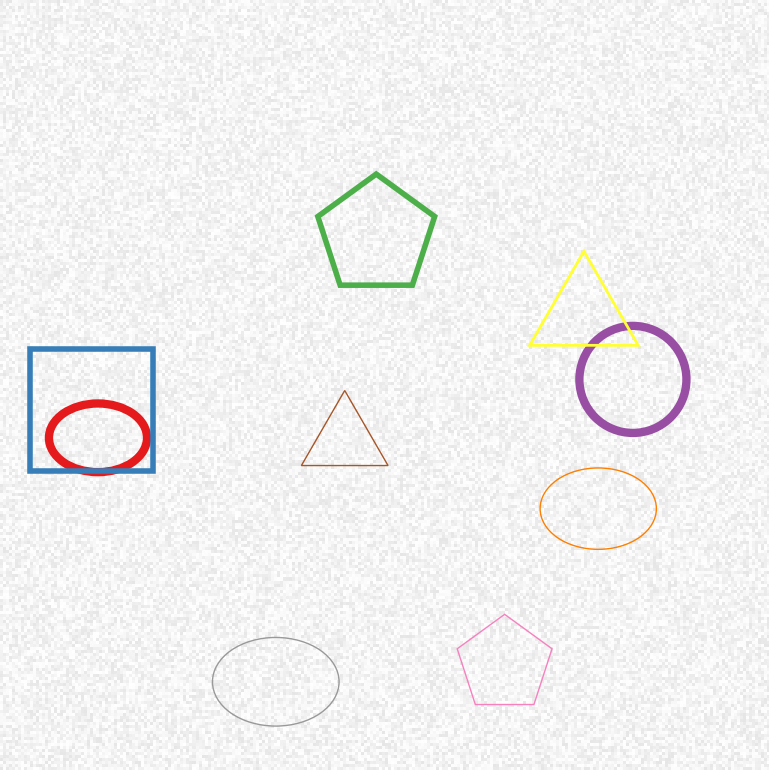[{"shape": "oval", "thickness": 3, "radius": 0.32, "center": [0.127, 0.431]}, {"shape": "square", "thickness": 2, "radius": 0.4, "center": [0.119, 0.468]}, {"shape": "pentagon", "thickness": 2, "radius": 0.4, "center": [0.489, 0.694]}, {"shape": "circle", "thickness": 3, "radius": 0.35, "center": [0.822, 0.507]}, {"shape": "oval", "thickness": 0.5, "radius": 0.38, "center": [0.777, 0.339]}, {"shape": "triangle", "thickness": 1, "radius": 0.41, "center": [0.758, 0.592]}, {"shape": "triangle", "thickness": 0.5, "radius": 0.32, "center": [0.448, 0.428]}, {"shape": "pentagon", "thickness": 0.5, "radius": 0.32, "center": [0.655, 0.137]}, {"shape": "oval", "thickness": 0.5, "radius": 0.41, "center": [0.358, 0.115]}]